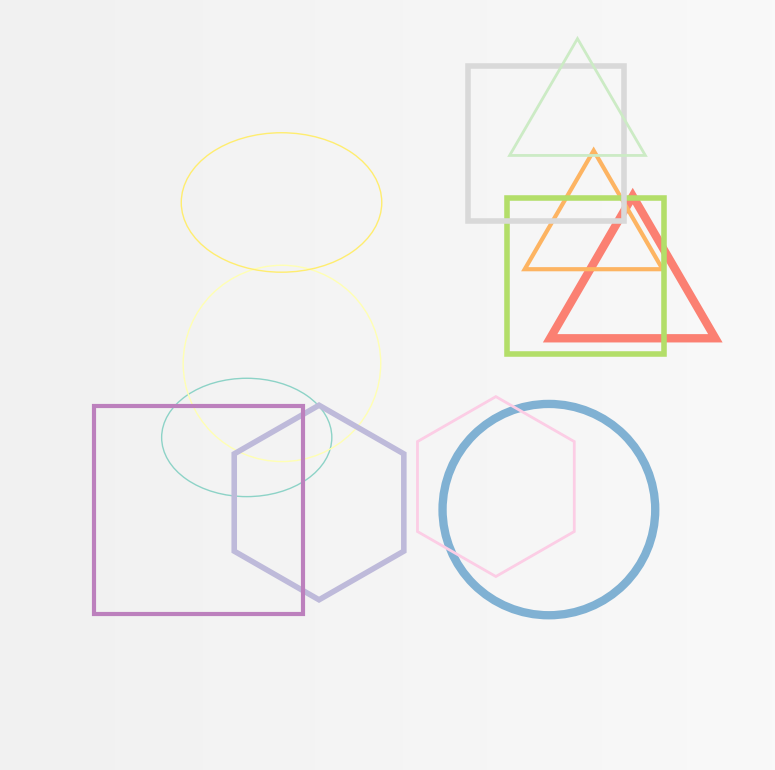[{"shape": "oval", "thickness": 0.5, "radius": 0.55, "center": [0.318, 0.432]}, {"shape": "circle", "thickness": 0.5, "radius": 0.64, "center": [0.364, 0.528]}, {"shape": "hexagon", "thickness": 2, "radius": 0.63, "center": [0.412, 0.347]}, {"shape": "triangle", "thickness": 3, "radius": 0.62, "center": [0.816, 0.622]}, {"shape": "circle", "thickness": 3, "radius": 0.69, "center": [0.708, 0.338]}, {"shape": "triangle", "thickness": 1.5, "radius": 0.51, "center": [0.766, 0.702]}, {"shape": "square", "thickness": 2, "radius": 0.51, "center": [0.755, 0.642]}, {"shape": "hexagon", "thickness": 1, "radius": 0.58, "center": [0.64, 0.368]}, {"shape": "square", "thickness": 2, "radius": 0.5, "center": [0.704, 0.814]}, {"shape": "square", "thickness": 1.5, "radius": 0.67, "center": [0.256, 0.337]}, {"shape": "triangle", "thickness": 1, "radius": 0.51, "center": [0.745, 0.849]}, {"shape": "oval", "thickness": 0.5, "radius": 0.65, "center": [0.363, 0.737]}]